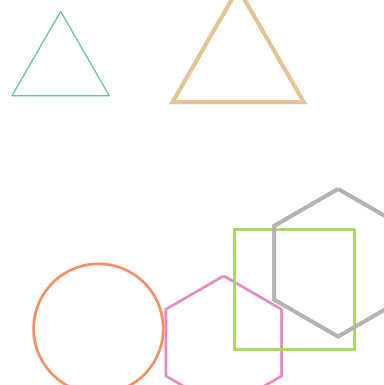[{"shape": "triangle", "thickness": 1, "radius": 0.73, "center": [0.158, 0.824]}, {"shape": "circle", "thickness": 2, "radius": 0.84, "center": [0.256, 0.146]}, {"shape": "hexagon", "thickness": 2, "radius": 0.87, "center": [0.581, 0.11]}, {"shape": "square", "thickness": 2, "radius": 0.78, "center": [0.763, 0.25]}, {"shape": "triangle", "thickness": 3, "radius": 0.98, "center": [0.619, 0.833]}, {"shape": "hexagon", "thickness": 3, "radius": 0.96, "center": [0.878, 0.317]}]